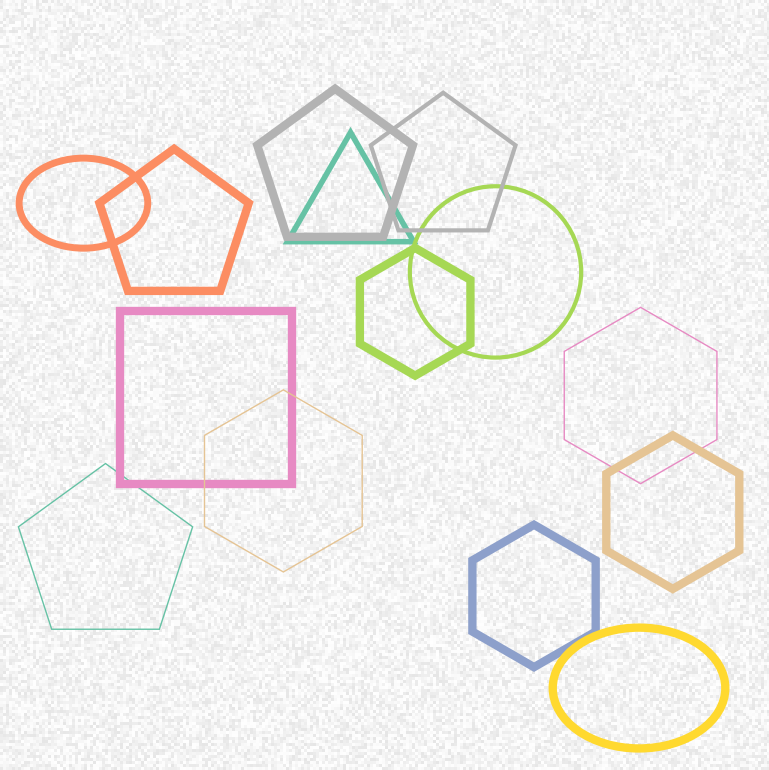[{"shape": "triangle", "thickness": 2, "radius": 0.47, "center": [0.455, 0.733]}, {"shape": "pentagon", "thickness": 0.5, "radius": 0.59, "center": [0.137, 0.279]}, {"shape": "pentagon", "thickness": 3, "radius": 0.51, "center": [0.226, 0.705]}, {"shape": "oval", "thickness": 2.5, "radius": 0.42, "center": [0.108, 0.736]}, {"shape": "hexagon", "thickness": 3, "radius": 0.46, "center": [0.694, 0.226]}, {"shape": "square", "thickness": 3, "radius": 0.56, "center": [0.267, 0.484]}, {"shape": "hexagon", "thickness": 0.5, "radius": 0.57, "center": [0.832, 0.486]}, {"shape": "circle", "thickness": 1.5, "radius": 0.56, "center": [0.644, 0.647]}, {"shape": "hexagon", "thickness": 3, "radius": 0.41, "center": [0.539, 0.595]}, {"shape": "oval", "thickness": 3, "radius": 0.56, "center": [0.83, 0.106]}, {"shape": "hexagon", "thickness": 0.5, "radius": 0.59, "center": [0.368, 0.375]}, {"shape": "hexagon", "thickness": 3, "radius": 0.5, "center": [0.874, 0.335]}, {"shape": "pentagon", "thickness": 1.5, "radius": 0.49, "center": [0.576, 0.781]}, {"shape": "pentagon", "thickness": 3, "radius": 0.53, "center": [0.435, 0.778]}]